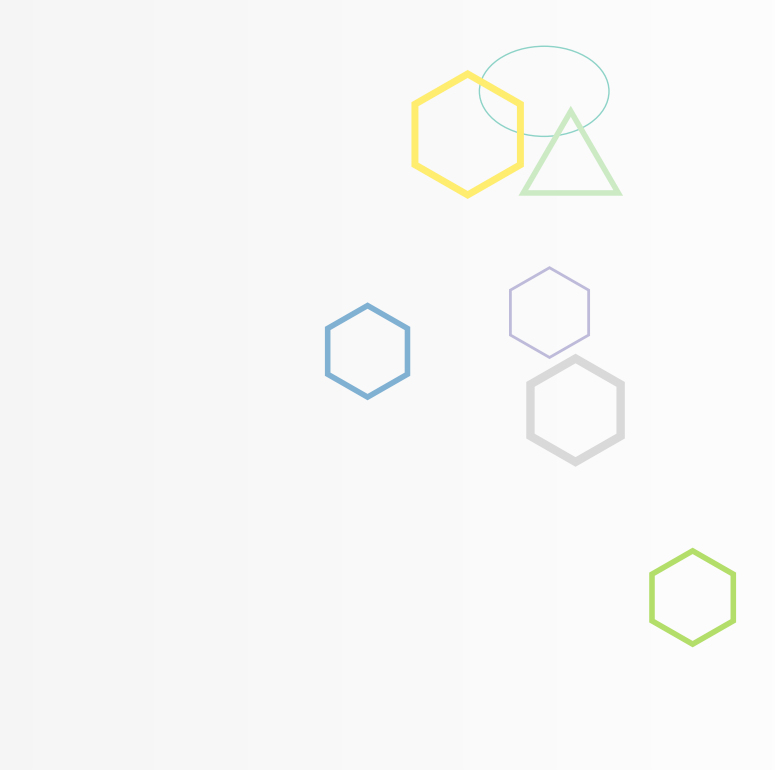[{"shape": "oval", "thickness": 0.5, "radius": 0.42, "center": [0.702, 0.881]}, {"shape": "hexagon", "thickness": 1, "radius": 0.29, "center": [0.709, 0.594]}, {"shape": "hexagon", "thickness": 2, "radius": 0.3, "center": [0.474, 0.544]}, {"shape": "hexagon", "thickness": 2, "radius": 0.3, "center": [0.894, 0.224]}, {"shape": "hexagon", "thickness": 3, "radius": 0.34, "center": [0.743, 0.467]}, {"shape": "triangle", "thickness": 2, "radius": 0.35, "center": [0.736, 0.785]}, {"shape": "hexagon", "thickness": 2.5, "radius": 0.39, "center": [0.603, 0.825]}]